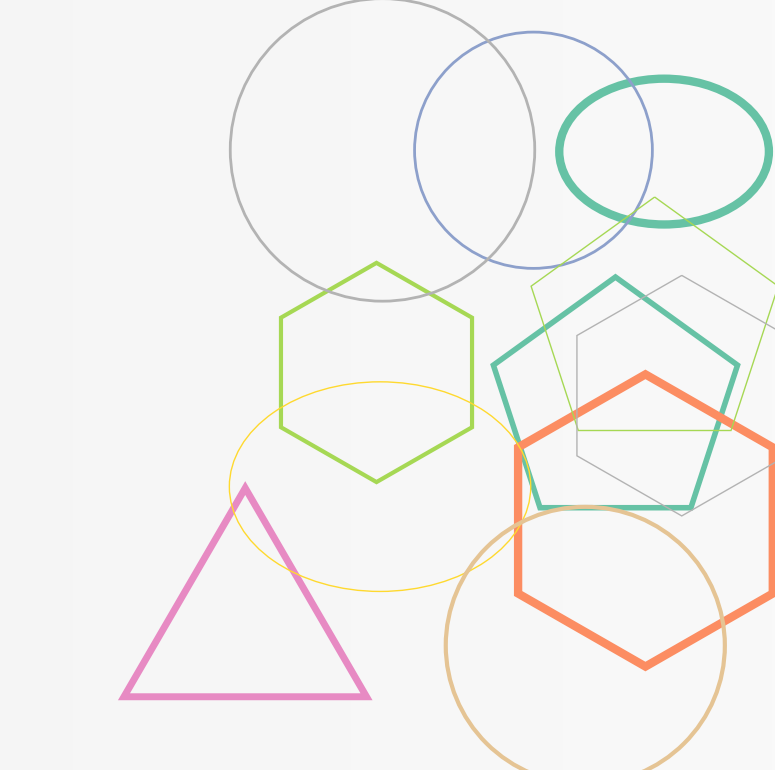[{"shape": "oval", "thickness": 3, "radius": 0.68, "center": [0.857, 0.803]}, {"shape": "pentagon", "thickness": 2, "radius": 0.83, "center": [0.794, 0.475]}, {"shape": "hexagon", "thickness": 3, "radius": 0.95, "center": [0.833, 0.324]}, {"shape": "circle", "thickness": 1, "radius": 0.77, "center": [0.688, 0.805]}, {"shape": "triangle", "thickness": 2.5, "radius": 0.9, "center": [0.316, 0.185]}, {"shape": "pentagon", "thickness": 0.5, "radius": 0.84, "center": [0.845, 0.577]}, {"shape": "hexagon", "thickness": 1.5, "radius": 0.71, "center": [0.486, 0.516]}, {"shape": "oval", "thickness": 0.5, "radius": 0.97, "center": [0.49, 0.368]}, {"shape": "circle", "thickness": 1.5, "radius": 0.9, "center": [0.755, 0.162]}, {"shape": "circle", "thickness": 1, "radius": 0.98, "center": [0.494, 0.805]}, {"shape": "hexagon", "thickness": 0.5, "radius": 0.78, "center": [0.88, 0.486]}]